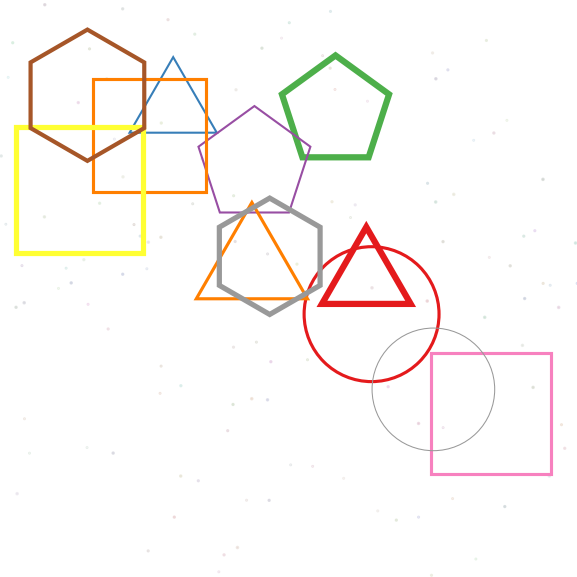[{"shape": "triangle", "thickness": 3, "radius": 0.44, "center": [0.634, 0.517]}, {"shape": "circle", "thickness": 1.5, "radius": 0.58, "center": [0.643, 0.455]}, {"shape": "triangle", "thickness": 1, "radius": 0.44, "center": [0.3, 0.813]}, {"shape": "pentagon", "thickness": 3, "radius": 0.49, "center": [0.581, 0.806]}, {"shape": "pentagon", "thickness": 1, "radius": 0.51, "center": [0.441, 0.714]}, {"shape": "square", "thickness": 1.5, "radius": 0.49, "center": [0.259, 0.765]}, {"shape": "triangle", "thickness": 1.5, "radius": 0.56, "center": [0.436, 0.537]}, {"shape": "square", "thickness": 2.5, "radius": 0.55, "center": [0.138, 0.67]}, {"shape": "hexagon", "thickness": 2, "radius": 0.57, "center": [0.151, 0.834]}, {"shape": "square", "thickness": 1.5, "radius": 0.52, "center": [0.851, 0.283]}, {"shape": "circle", "thickness": 0.5, "radius": 0.53, "center": [0.75, 0.325]}, {"shape": "hexagon", "thickness": 2.5, "radius": 0.5, "center": [0.467, 0.555]}]